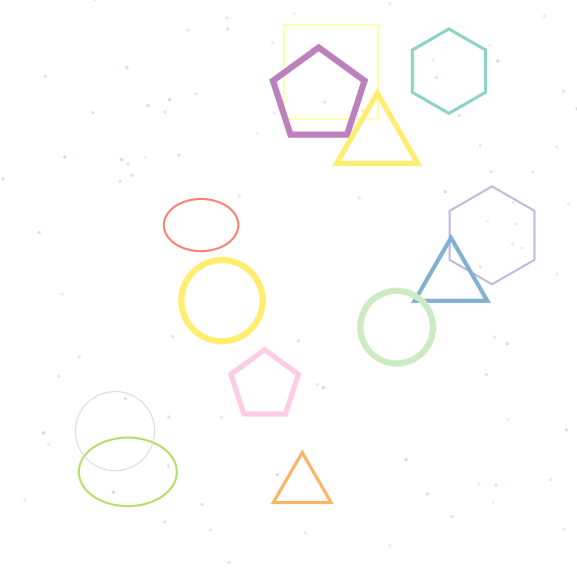[{"shape": "hexagon", "thickness": 1.5, "radius": 0.37, "center": [0.777, 0.876]}, {"shape": "square", "thickness": 1, "radius": 0.4, "center": [0.573, 0.874]}, {"shape": "hexagon", "thickness": 1, "radius": 0.42, "center": [0.852, 0.592]}, {"shape": "oval", "thickness": 1, "radius": 0.32, "center": [0.348, 0.609]}, {"shape": "triangle", "thickness": 2, "radius": 0.36, "center": [0.781, 0.515]}, {"shape": "triangle", "thickness": 1.5, "radius": 0.29, "center": [0.523, 0.158]}, {"shape": "oval", "thickness": 1, "radius": 0.42, "center": [0.221, 0.182]}, {"shape": "pentagon", "thickness": 2.5, "radius": 0.31, "center": [0.458, 0.332]}, {"shape": "circle", "thickness": 0.5, "radius": 0.34, "center": [0.199, 0.253]}, {"shape": "pentagon", "thickness": 3, "radius": 0.42, "center": [0.552, 0.833]}, {"shape": "circle", "thickness": 3, "radius": 0.31, "center": [0.687, 0.433]}, {"shape": "circle", "thickness": 3, "radius": 0.35, "center": [0.384, 0.479]}, {"shape": "triangle", "thickness": 2.5, "radius": 0.41, "center": [0.653, 0.757]}]